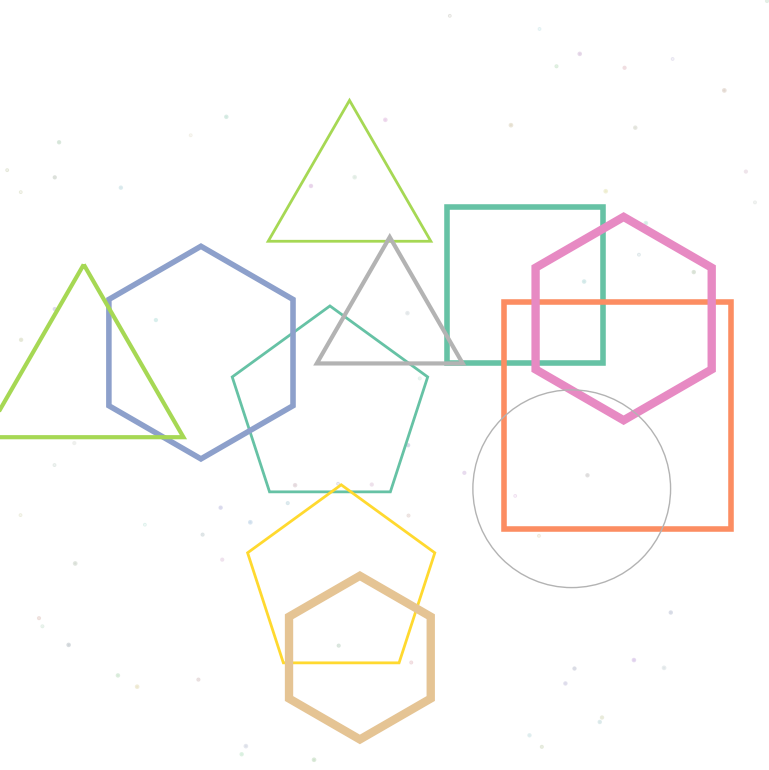[{"shape": "pentagon", "thickness": 1, "radius": 0.67, "center": [0.429, 0.469]}, {"shape": "square", "thickness": 2, "radius": 0.51, "center": [0.682, 0.63]}, {"shape": "square", "thickness": 2, "radius": 0.74, "center": [0.802, 0.461]}, {"shape": "hexagon", "thickness": 2, "radius": 0.69, "center": [0.261, 0.542]}, {"shape": "hexagon", "thickness": 3, "radius": 0.66, "center": [0.81, 0.586]}, {"shape": "triangle", "thickness": 1, "radius": 0.61, "center": [0.454, 0.748]}, {"shape": "triangle", "thickness": 1.5, "radius": 0.75, "center": [0.109, 0.507]}, {"shape": "pentagon", "thickness": 1, "radius": 0.64, "center": [0.443, 0.243]}, {"shape": "hexagon", "thickness": 3, "radius": 0.53, "center": [0.467, 0.146]}, {"shape": "triangle", "thickness": 1.5, "radius": 0.55, "center": [0.506, 0.583]}, {"shape": "circle", "thickness": 0.5, "radius": 0.64, "center": [0.743, 0.365]}]